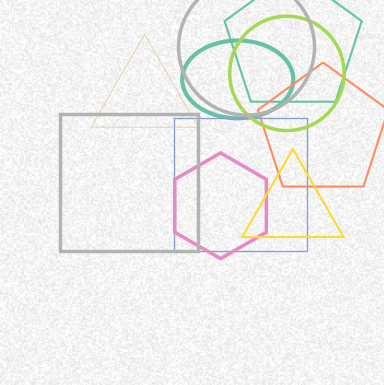[{"shape": "oval", "thickness": 3, "radius": 0.72, "center": [0.618, 0.794]}, {"shape": "pentagon", "thickness": 1.5, "radius": 0.94, "center": [0.761, 0.887]}, {"shape": "pentagon", "thickness": 1.5, "radius": 0.89, "center": [0.839, 0.66]}, {"shape": "square", "thickness": 1, "radius": 0.86, "center": [0.624, 0.522]}, {"shape": "hexagon", "thickness": 2.5, "radius": 0.69, "center": [0.573, 0.465]}, {"shape": "circle", "thickness": 2.5, "radius": 0.74, "center": [0.745, 0.809]}, {"shape": "triangle", "thickness": 1.5, "radius": 0.76, "center": [0.761, 0.461]}, {"shape": "triangle", "thickness": 0.5, "radius": 0.8, "center": [0.376, 0.75]}, {"shape": "circle", "thickness": 2.5, "radius": 0.88, "center": [0.64, 0.878]}, {"shape": "square", "thickness": 2.5, "radius": 0.89, "center": [0.335, 0.526]}]